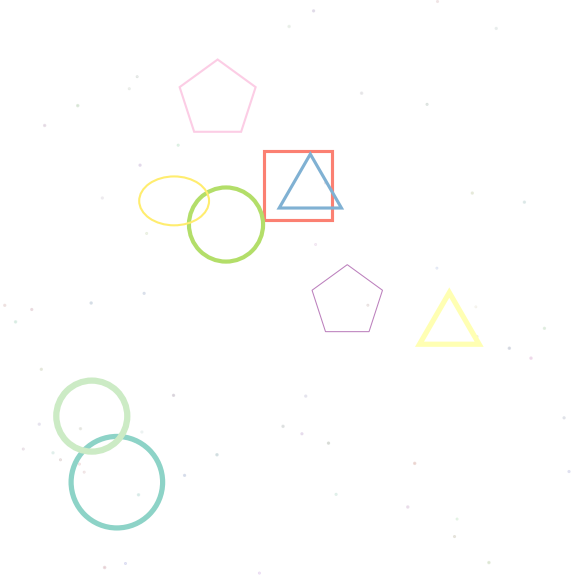[{"shape": "circle", "thickness": 2.5, "radius": 0.4, "center": [0.202, 0.164]}, {"shape": "triangle", "thickness": 2.5, "radius": 0.3, "center": [0.778, 0.433]}, {"shape": "square", "thickness": 1.5, "radius": 0.3, "center": [0.516, 0.678]}, {"shape": "triangle", "thickness": 1.5, "radius": 0.31, "center": [0.537, 0.67]}, {"shape": "circle", "thickness": 2, "radius": 0.32, "center": [0.391, 0.61]}, {"shape": "pentagon", "thickness": 1, "radius": 0.35, "center": [0.377, 0.827]}, {"shape": "pentagon", "thickness": 0.5, "radius": 0.32, "center": [0.601, 0.477]}, {"shape": "circle", "thickness": 3, "radius": 0.31, "center": [0.159, 0.279]}, {"shape": "oval", "thickness": 1, "radius": 0.3, "center": [0.302, 0.651]}]